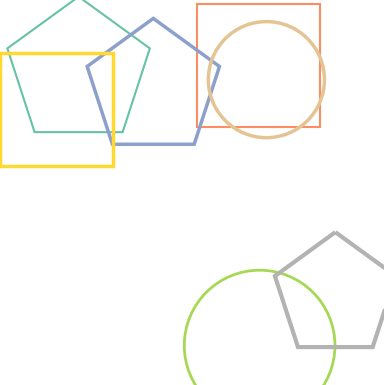[{"shape": "pentagon", "thickness": 1.5, "radius": 0.97, "center": [0.204, 0.814]}, {"shape": "square", "thickness": 1.5, "radius": 0.8, "center": [0.672, 0.83]}, {"shape": "pentagon", "thickness": 2.5, "radius": 0.9, "center": [0.398, 0.771]}, {"shape": "circle", "thickness": 2, "radius": 0.98, "center": [0.674, 0.103]}, {"shape": "square", "thickness": 2.5, "radius": 0.74, "center": [0.146, 0.716]}, {"shape": "circle", "thickness": 2.5, "radius": 0.75, "center": [0.692, 0.793]}, {"shape": "pentagon", "thickness": 3, "radius": 0.83, "center": [0.871, 0.232]}]